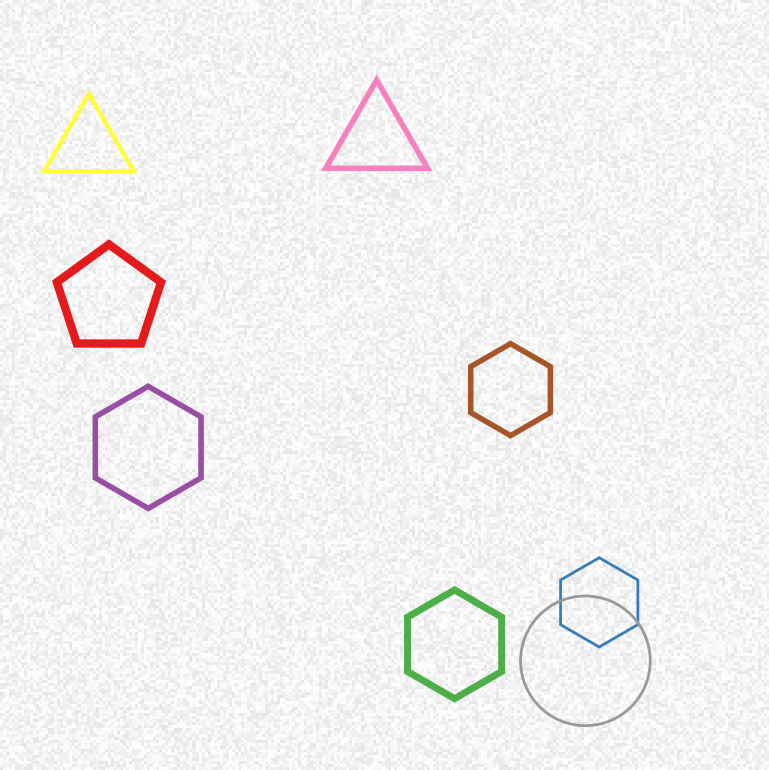[{"shape": "pentagon", "thickness": 3, "radius": 0.36, "center": [0.142, 0.611]}, {"shape": "hexagon", "thickness": 1, "radius": 0.29, "center": [0.778, 0.218]}, {"shape": "hexagon", "thickness": 2.5, "radius": 0.35, "center": [0.59, 0.163]}, {"shape": "hexagon", "thickness": 2, "radius": 0.4, "center": [0.192, 0.419]}, {"shape": "triangle", "thickness": 1.5, "radius": 0.34, "center": [0.116, 0.811]}, {"shape": "hexagon", "thickness": 2, "radius": 0.3, "center": [0.663, 0.494]}, {"shape": "triangle", "thickness": 2, "radius": 0.38, "center": [0.489, 0.82]}, {"shape": "circle", "thickness": 1, "radius": 0.42, "center": [0.76, 0.142]}]